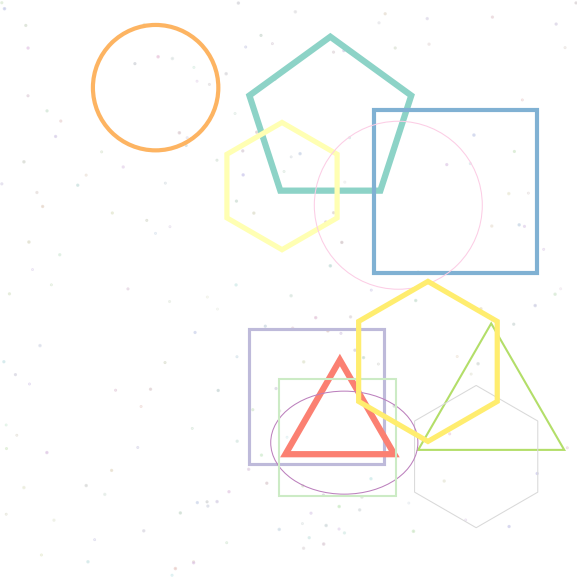[{"shape": "pentagon", "thickness": 3, "radius": 0.74, "center": [0.572, 0.788]}, {"shape": "hexagon", "thickness": 2.5, "radius": 0.55, "center": [0.488, 0.677]}, {"shape": "square", "thickness": 1.5, "radius": 0.58, "center": [0.548, 0.312]}, {"shape": "triangle", "thickness": 3, "radius": 0.54, "center": [0.589, 0.267]}, {"shape": "square", "thickness": 2, "radius": 0.7, "center": [0.789, 0.667]}, {"shape": "circle", "thickness": 2, "radius": 0.54, "center": [0.269, 0.847]}, {"shape": "triangle", "thickness": 1, "radius": 0.73, "center": [0.851, 0.293]}, {"shape": "circle", "thickness": 0.5, "radius": 0.73, "center": [0.69, 0.644]}, {"shape": "hexagon", "thickness": 0.5, "radius": 0.62, "center": [0.825, 0.209]}, {"shape": "oval", "thickness": 0.5, "radius": 0.64, "center": [0.596, 0.233]}, {"shape": "square", "thickness": 1, "radius": 0.51, "center": [0.584, 0.242]}, {"shape": "hexagon", "thickness": 2.5, "radius": 0.69, "center": [0.741, 0.373]}]